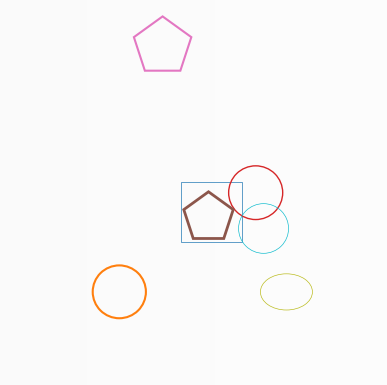[{"shape": "square", "thickness": 0.5, "radius": 0.39, "center": [0.545, 0.449]}, {"shape": "circle", "thickness": 1.5, "radius": 0.34, "center": [0.308, 0.242]}, {"shape": "circle", "thickness": 1, "radius": 0.35, "center": [0.66, 0.5]}, {"shape": "pentagon", "thickness": 2, "radius": 0.34, "center": [0.538, 0.435]}, {"shape": "pentagon", "thickness": 1.5, "radius": 0.39, "center": [0.42, 0.879]}, {"shape": "oval", "thickness": 0.5, "radius": 0.34, "center": [0.739, 0.242]}, {"shape": "circle", "thickness": 0.5, "radius": 0.32, "center": [0.68, 0.407]}]